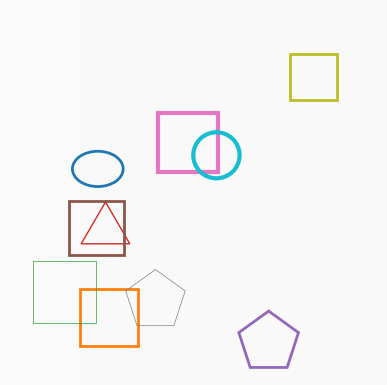[{"shape": "oval", "thickness": 2, "radius": 0.33, "center": [0.252, 0.561]}, {"shape": "square", "thickness": 2, "radius": 0.37, "center": [0.281, 0.175]}, {"shape": "square", "thickness": 0.5, "radius": 0.4, "center": [0.166, 0.242]}, {"shape": "triangle", "thickness": 1, "radius": 0.36, "center": [0.272, 0.403]}, {"shape": "pentagon", "thickness": 2, "radius": 0.4, "center": [0.693, 0.111]}, {"shape": "square", "thickness": 2, "radius": 0.36, "center": [0.248, 0.408]}, {"shape": "square", "thickness": 3, "radius": 0.39, "center": [0.485, 0.63]}, {"shape": "pentagon", "thickness": 0.5, "radius": 0.4, "center": [0.401, 0.219]}, {"shape": "square", "thickness": 2, "radius": 0.3, "center": [0.81, 0.8]}, {"shape": "circle", "thickness": 3, "radius": 0.3, "center": [0.559, 0.597]}]